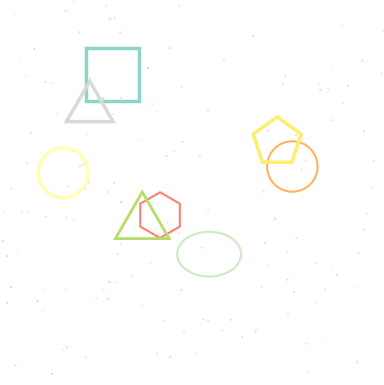[{"shape": "square", "thickness": 2.5, "radius": 0.35, "center": [0.293, 0.806]}, {"shape": "circle", "thickness": 2.5, "radius": 0.32, "center": [0.164, 0.551]}, {"shape": "hexagon", "thickness": 1.5, "radius": 0.3, "center": [0.416, 0.441]}, {"shape": "circle", "thickness": 1.5, "radius": 0.33, "center": [0.759, 0.568]}, {"shape": "triangle", "thickness": 2, "radius": 0.4, "center": [0.37, 0.421]}, {"shape": "triangle", "thickness": 2.5, "radius": 0.35, "center": [0.233, 0.719]}, {"shape": "oval", "thickness": 1.5, "radius": 0.42, "center": [0.543, 0.34]}, {"shape": "pentagon", "thickness": 2.5, "radius": 0.33, "center": [0.72, 0.631]}]